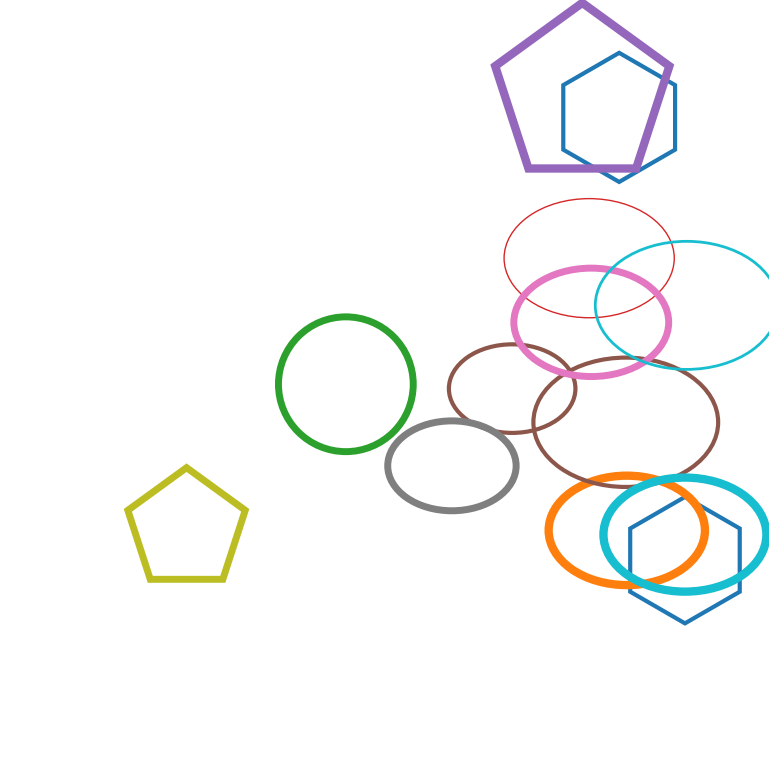[{"shape": "hexagon", "thickness": 1.5, "radius": 0.42, "center": [0.804, 0.848]}, {"shape": "hexagon", "thickness": 1.5, "radius": 0.41, "center": [0.89, 0.273]}, {"shape": "oval", "thickness": 3, "radius": 0.51, "center": [0.814, 0.311]}, {"shape": "circle", "thickness": 2.5, "radius": 0.44, "center": [0.449, 0.501]}, {"shape": "oval", "thickness": 0.5, "radius": 0.55, "center": [0.765, 0.665]}, {"shape": "pentagon", "thickness": 3, "radius": 0.59, "center": [0.756, 0.877]}, {"shape": "oval", "thickness": 1.5, "radius": 0.6, "center": [0.813, 0.452]}, {"shape": "oval", "thickness": 1.5, "radius": 0.41, "center": [0.665, 0.495]}, {"shape": "oval", "thickness": 2.5, "radius": 0.5, "center": [0.768, 0.581]}, {"shape": "oval", "thickness": 2.5, "radius": 0.42, "center": [0.587, 0.395]}, {"shape": "pentagon", "thickness": 2.5, "radius": 0.4, "center": [0.242, 0.312]}, {"shape": "oval", "thickness": 1, "radius": 0.59, "center": [0.892, 0.603]}, {"shape": "oval", "thickness": 3, "radius": 0.53, "center": [0.89, 0.306]}]